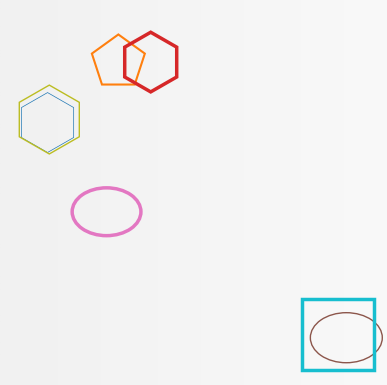[{"shape": "hexagon", "thickness": 0.5, "radius": 0.39, "center": [0.123, 0.682]}, {"shape": "pentagon", "thickness": 1.5, "radius": 0.36, "center": [0.305, 0.839]}, {"shape": "hexagon", "thickness": 2.5, "radius": 0.39, "center": [0.389, 0.839]}, {"shape": "oval", "thickness": 1, "radius": 0.46, "center": [0.894, 0.123]}, {"shape": "oval", "thickness": 2.5, "radius": 0.44, "center": [0.275, 0.45]}, {"shape": "hexagon", "thickness": 1, "radius": 0.45, "center": [0.127, 0.69]}, {"shape": "square", "thickness": 2.5, "radius": 0.46, "center": [0.873, 0.132]}]